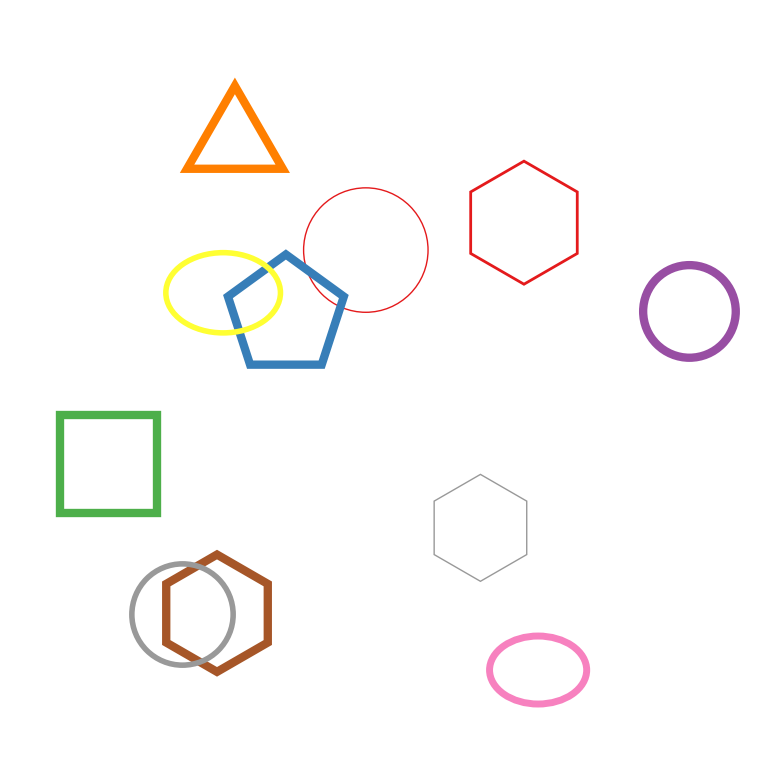[{"shape": "circle", "thickness": 0.5, "radius": 0.4, "center": [0.475, 0.675]}, {"shape": "hexagon", "thickness": 1, "radius": 0.4, "center": [0.68, 0.711]}, {"shape": "pentagon", "thickness": 3, "radius": 0.4, "center": [0.371, 0.59]}, {"shape": "square", "thickness": 3, "radius": 0.32, "center": [0.141, 0.397]}, {"shape": "circle", "thickness": 3, "radius": 0.3, "center": [0.895, 0.596]}, {"shape": "triangle", "thickness": 3, "radius": 0.36, "center": [0.305, 0.817]}, {"shape": "oval", "thickness": 2, "radius": 0.37, "center": [0.29, 0.62]}, {"shape": "hexagon", "thickness": 3, "radius": 0.38, "center": [0.282, 0.204]}, {"shape": "oval", "thickness": 2.5, "radius": 0.32, "center": [0.699, 0.13]}, {"shape": "hexagon", "thickness": 0.5, "radius": 0.35, "center": [0.624, 0.314]}, {"shape": "circle", "thickness": 2, "radius": 0.33, "center": [0.237, 0.202]}]